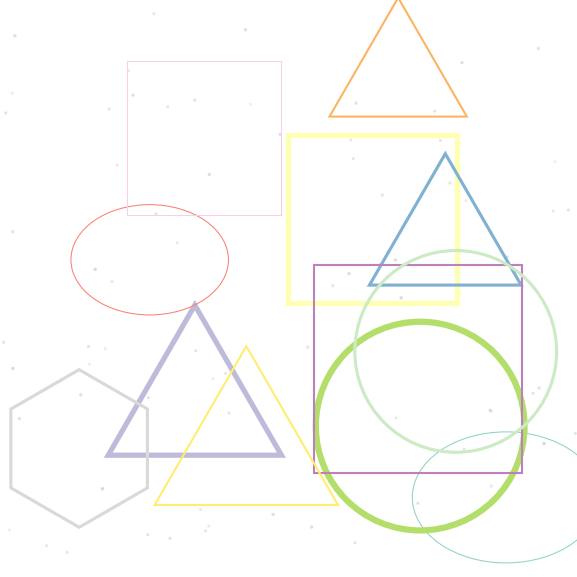[{"shape": "oval", "thickness": 0.5, "radius": 0.81, "center": [0.876, 0.138]}, {"shape": "square", "thickness": 2.5, "radius": 0.73, "center": [0.645, 0.62]}, {"shape": "triangle", "thickness": 2.5, "radius": 0.87, "center": [0.337, 0.297]}, {"shape": "oval", "thickness": 0.5, "radius": 0.68, "center": [0.259, 0.549]}, {"shape": "triangle", "thickness": 1.5, "radius": 0.76, "center": [0.771, 0.581]}, {"shape": "triangle", "thickness": 1, "radius": 0.69, "center": [0.689, 0.866]}, {"shape": "circle", "thickness": 3, "radius": 0.9, "center": [0.728, 0.261]}, {"shape": "square", "thickness": 0.5, "radius": 0.67, "center": [0.353, 0.76]}, {"shape": "hexagon", "thickness": 1.5, "radius": 0.68, "center": [0.137, 0.223]}, {"shape": "square", "thickness": 1, "radius": 0.9, "center": [0.725, 0.36]}, {"shape": "circle", "thickness": 1.5, "radius": 0.87, "center": [0.789, 0.391]}, {"shape": "triangle", "thickness": 1, "radius": 0.92, "center": [0.427, 0.216]}]